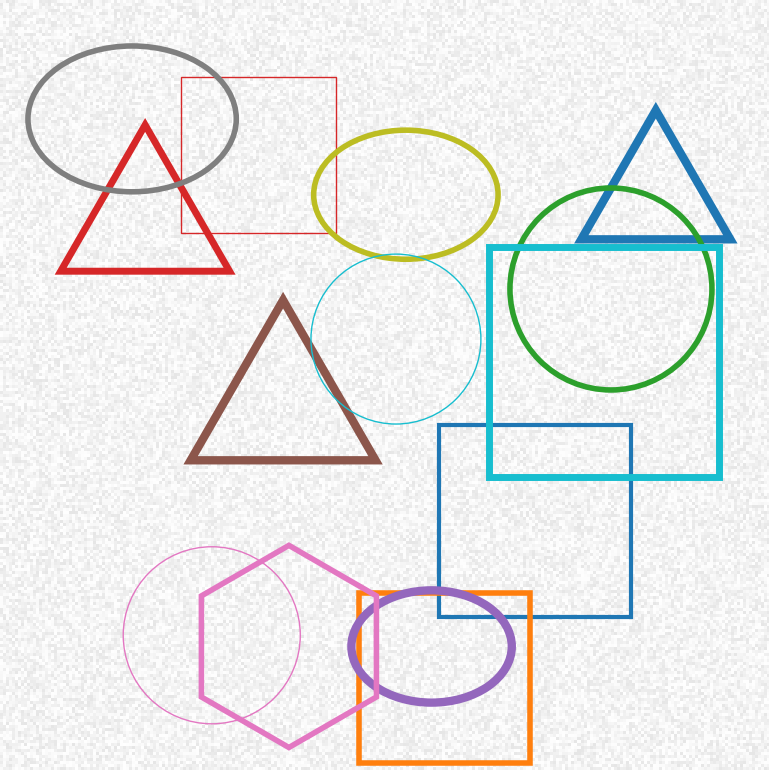[{"shape": "triangle", "thickness": 3, "radius": 0.56, "center": [0.852, 0.745]}, {"shape": "square", "thickness": 1.5, "radius": 0.62, "center": [0.694, 0.323]}, {"shape": "square", "thickness": 2, "radius": 0.55, "center": [0.577, 0.119]}, {"shape": "circle", "thickness": 2, "radius": 0.66, "center": [0.793, 0.625]}, {"shape": "triangle", "thickness": 2.5, "radius": 0.63, "center": [0.188, 0.711]}, {"shape": "square", "thickness": 0.5, "radius": 0.5, "center": [0.336, 0.799]}, {"shape": "oval", "thickness": 3, "radius": 0.52, "center": [0.561, 0.16]}, {"shape": "triangle", "thickness": 3, "radius": 0.69, "center": [0.368, 0.472]}, {"shape": "circle", "thickness": 0.5, "radius": 0.57, "center": [0.275, 0.175]}, {"shape": "hexagon", "thickness": 2, "radius": 0.66, "center": [0.375, 0.16]}, {"shape": "oval", "thickness": 2, "radius": 0.68, "center": [0.172, 0.846]}, {"shape": "oval", "thickness": 2, "radius": 0.6, "center": [0.527, 0.747]}, {"shape": "square", "thickness": 2.5, "radius": 0.75, "center": [0.784, 0.53]}, {"shape": "circle", "thickness": 0.5, "radius": 0.55, "center": [0.514, 0.56]}]